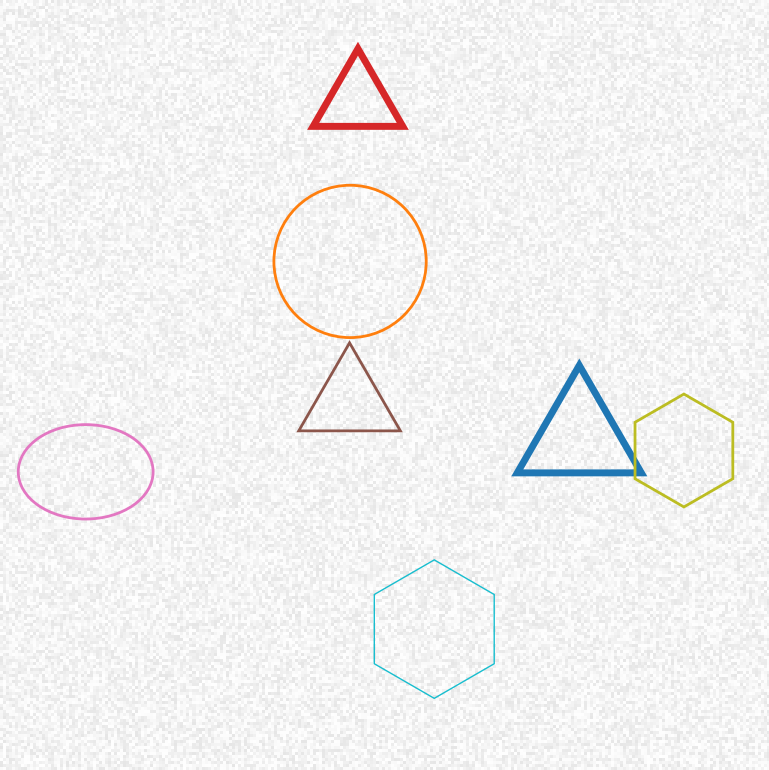[{"shape": "triangle", "thickness": 2.5, "radius": 0.46, "center": [0.752, 0.432]}, {"shape": "circle", "thickness": 1, "radius": 0.49, "center": [0.455, 0.66]}, {"shape": "triangle", "thickness": 2.5, "radius": 0.34, "center": [0.465, 0.869]}, {"shape": "triangle", "thickness": 1, "radius": 0.38, "center": [0.454, 0.479]}, {"shape": "oval", "thickness": 1, "radius": 0.44, "center": [0.111, 0.387]}, {"shape": "hexagon", "thickness": 1, "radius": 0.37, "center": [0.888, 0.415]}, {"shape": "hexagon", "thickness": 0.5, "radius": 0.45, "center": [0.564, 0.183]}]